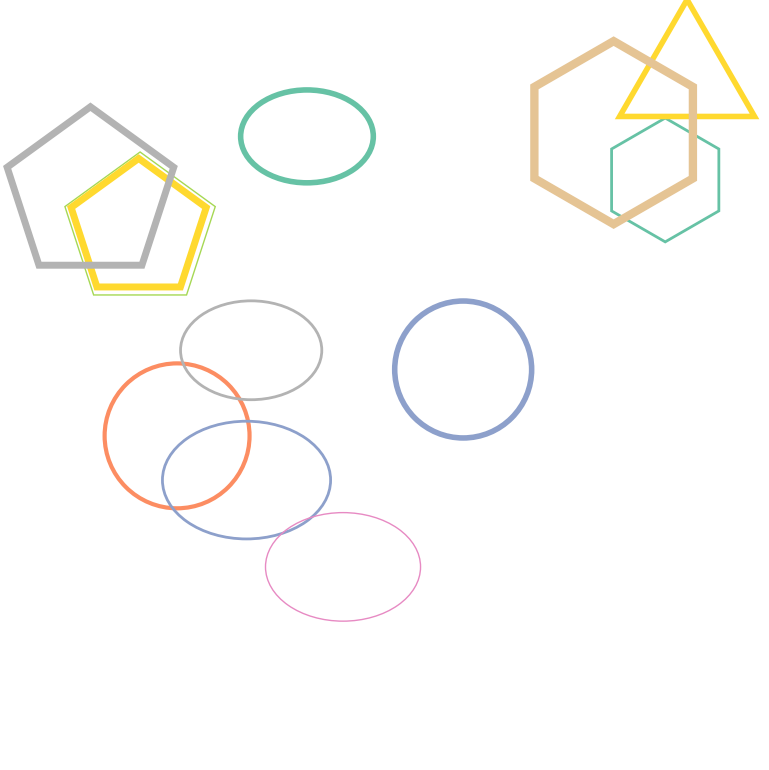[{"shape": "oval", "thickness": 2, "radius": 0.43, "center": [0.399, 0.823]}, {"shape": "hexagon", "thickness": 1, "radius": 0.4, "center": [0.864, 0.766]}, {"shape": "circle", "thickness": 1.5, "radius": 0.47, "center": [0.23, 0.434]}, {"shape": "circle", "thickness": 2, "radius": 0.44, "center": [0.602, 0.52]}, {"shape": "oval", "thickness": 1, "radius": 0.55, "center": [0.32, 0.377]}, {"shape": "oval", "thickness": 0.5, "radius": 0.5, "center": [0.445, 0.264]}, {"shape": "pentagon", "thickness": 0.5, "radius": 0.51, "center": [0.182, 0.7]}, {"shape": "triangle", "thickness": 2, "radius": 0.51, "center": [0.892, 0.899]}, {"shape": "pentagon", "thickness": 2.5, "radius": 0.46, "center": [0.18, 0.702]}, {"shape": "hexagon", "thickness": 3, "radius": 0.59, "center": [0.797, 0.828]}, {"shape": "pentagon", "thickness": 2.5, "radius": 0.57, "center": [0.117, 0.748]}, {"shape": "oval", "thickness": 1, "radius": 0.46, "center": [0.326, 0.545]}]